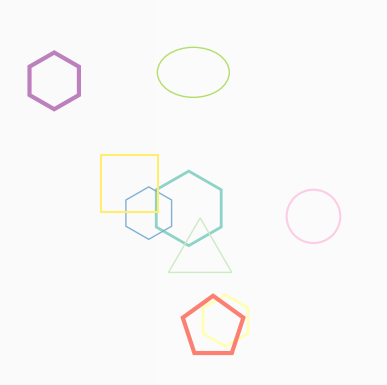[{"shape": "hexagon", "thickness": 2, "radius": 0.48, "center": [0.487, 0.459]}, {"shape": "hexagon", "thickness": 2, "radius": 0.33, "center": [0.582, 0.167]}, {"shape": "pentagon", "thickness": 3, "radius": 0.41, "center": [0.55, 0.15]}, {"shape": "hexagon", "thickness": 1, "radius": 0.34, "center": [0.384, 0.446]}, {"shape": "oval", "thickness": 1, "radius": 0.46, "center": [0.499, 0.812]}, {"shape": "circle", "thickness": 1.5, "radius": 0.35, "center": [0.809, 0.438]}, {"shape": "hexagon", "thickness": 3, "radius": 0.37, "center": [0.14, 0.79]}, {"shape": "triangle", "thickness": 1, "radius": 0.47, "center": [0.517, 0.34]}, {"shape": "square", "thickness": 1.5, "radius": 0.37, "center": [0.334, 0.523]}]